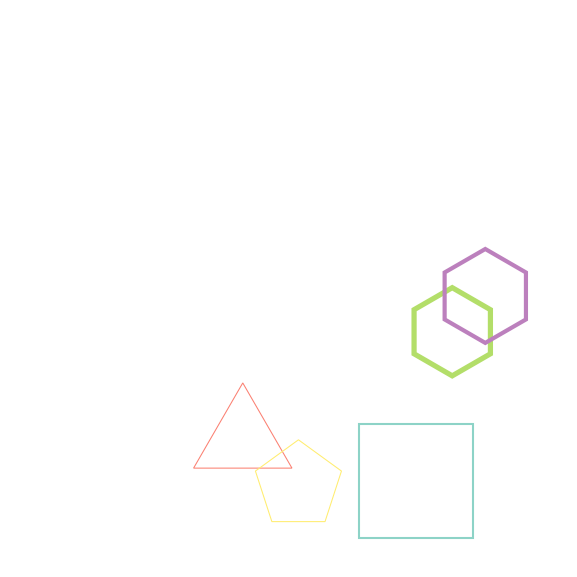[{"shape": "square", "thickness": 1, "radius": 0.49, "center": [0.72, 0.166]}, {"shape": "triangle", "thickness": 0.5, "radius": 0.49, "center": [0.42, 0.238]}, {"shape": "hexagon", "thickness": 2.5, "radius": 0.38, "center": [0.783, 0.425]}, {"shape": "hexagon", "thickness": 2, "radius": 0.41, "center": [0.84, 0.487]}, {"shape": "pentagon", "thickness": 0.5, "radius": 0.39, "center": [0.517, 0.159]}]